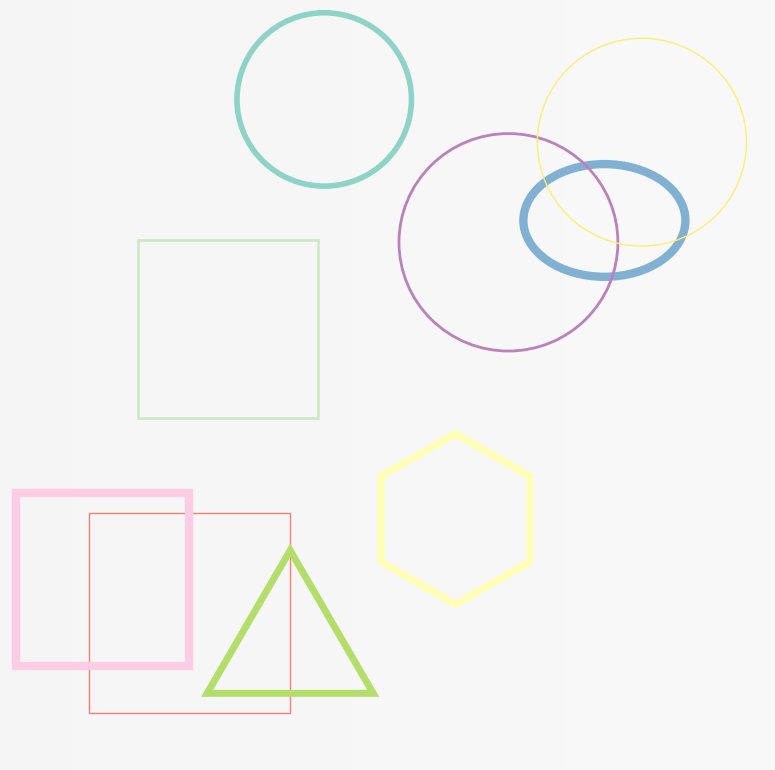[{"shape": "circle", "thickness": 2, "radius": 0.56, "center": [0.418, 0.871]}, {"shape": "hexagon", "thickness": 2.5, "radius": 0.55, "center": [0.588, 0.326]}, {"shape": "square", "thickness": 0.5, "radius": 0.65, "center": [0.245, 0.204]}, {"shape": "oval", "thickness": 3, "radius": 0.52, "center": [0.78, 0.714]}, {"shape": "triangle", "thickness": 2.5, "radius": 0.62, "center": [0.374, 0.161]}, {"shape": "square", "thickness": 3, "radius": 0.56, "center": [0.132, 0.247]}, {"shape": "circle", "thickness": 1, "radius": 0.71, "center": [0.656, 0.685]}, {"shape": "square", "thickness": 1, "radius": 0.58, "center": [0.294, 0.572]}, {"shape": "circle", "thickness": 0.5, "radius": 0.67, "center": [0.828, 0.815]}]